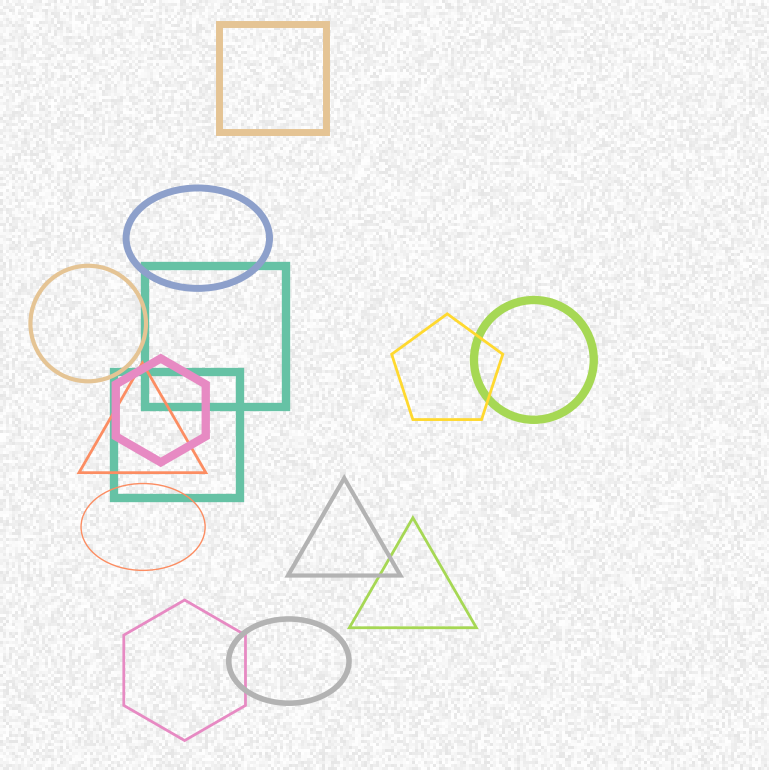[{"shape": "square", "thickness": 3, "radius": 0.46, "center": [0.28, 0.563]}, {"shape": "square", "thickness": 3, "radius": 0.41, "center": [0.23, 0.435]}, {"shape": "triangle", "thickness": 1, "radius": 0.48, "center": [0.185, 0.434]}, {"shape": "oval", "thickness": 0.5, "radius": 0.4, "center": [0.186, 0.316]}, {"shape": "oval", "thickness": 2.5, "radius": 0.47, "center": [0.257, 0.691]}, {"shape": "hexagon", "thickness": 3, "radius": 0.34, "center": [0.209, 0.467]}, {"shape": "hexagon", "thickness": 1, "radius": 0.46, "center": [0.24, 0.13]}, {"shape": "circle", "thickness": 3, "radius": 0.39, "center": [0.693, 0.533]}, {"shape": "triangle", "thickness": 1, "radius": 0.48, "center": [0.536, 0.232]}, {"shape": "pentagon", "thickness": 1, "radius": 0.38, "center": [0.581, 0.516]}, {"shape": "square", "thickness": 2.5, "radius": 0.35, "center": [0.354, 0.899]}, {"shape": "circle", "thickness": 1.5, "radius": 0.38, "center": [0.115, 0.58]}, {"shape": "oval", "thickness": 2, "radius": 0.39, "center": [0.375, 0.141]}, {"shape": "triangle", "thickness": 1.5, "radius": 0.42, "center": [0.447, 0.295]}]